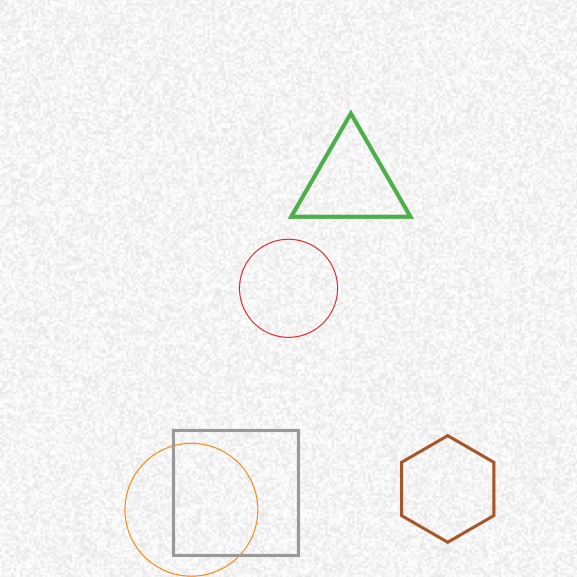[{"shape": "circle", "thickness": 0.5, "radius": 0.42, "center": [0.5, 0.5]}, {"shape": "triangle", "thickness": 2, "radius": 0.6, "center": [0.608, 0.683]}, {"shape": "circle", "thickness": 0.5, "radius": 0.58, "center": [0.331, 0.116]}, {"shape": "hexagon", "thickness": 1.5, "radius": 0.46, "center": [0.775, 0.152]}, {"shape": "square", "thickness": 1.5, "radius": 0.54, "center": [0.408, 0.146]}]